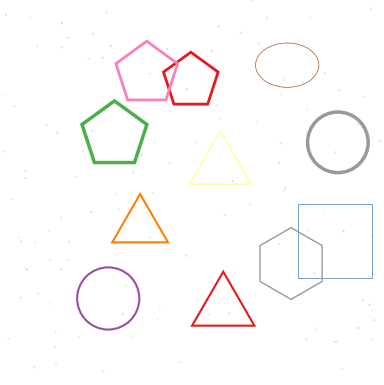[{"shape": "triangle", "thickness": 1.5, "radius": 0.47, "center": [0.58, 0.201]}, {"shape": "pentagon", "thickness": 2, "radius": 0.37, "center": [0.496, 0.79]}, {"shape": "square", "thickness": 0.5, "radius": 0.48, "center": [0.871, 0.374]}, {"shape": "pentagon", "thickness": 2.5, "radius": 0.44, "center": [0.297, 0.649]}, {"shape": "circle", "thickness": 1.5, "radius": 0.4, "center": [0.281, 0.225]}, {"shape": "triangle", "thickness": 1.5, "radius": 0.42, "center": [0.364, 0.412]}, {"shape": "triangle", "thickness": 0.5, "radius": 0.46, "center": [0.573, 0.568]}, {"shape": "oval", "thickness": 0.5, "radius": 0.41, "center": [0.746, 0.831]}, {"shape": "pentagon", "thickness": 2, "radius": 0.42, "center": [0.381, 0.809]}, {"shape": "hexagon", "thickness": 1, "radius": 0.47, "center": [0.756, 0.316]}, {"shape": "circle", "thickness": 2.5, "radius": 0.39, "center": [0.878, 0.63]}]